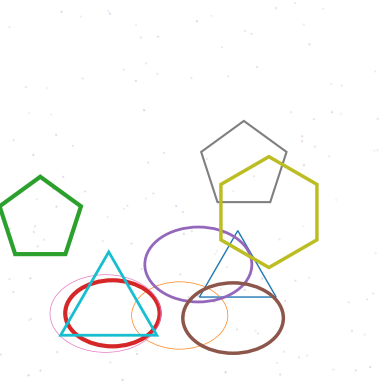[{"shape": "triangle", "thickness": 1, "radius": 0.58, "center": [0.618, 0.286]}, {"shape": "oval", "thickness": 0.5, "radius": 0.62, "center": [0.467, 0.181]}, {"shape": "pentagon", "thickness": 3, "radius": 0.56, "center": [0.105, 0.43]}, {"shape": "oval", "thickness": 3, "radius": 0.61, "center": [0.292, 0.186]}, {"shape": "oval", "thickness": 2, "radius": 0.69, "center": [0.515, 0.313]}, {"shape": "oval", "thickness": 2.5, "radius": 0.65, "center": [0.605, 0.174]}, {"shape": "oval", "thickness": 0.5, "radius": 0.72, "center": [0.274, 0.186]}, {"shape": "pentagon", "thickness": 1.5, "radius": 0.58, "center": [0.633, 0.569]}, {"shape": "hexagon", "thickness": 2.5, "radius": 0.72, "center": [0.698, 0.449]}, {"shape": "triangle", "thickness": 2, "radius": 0.72, "center": [0.282, 0.201]}]